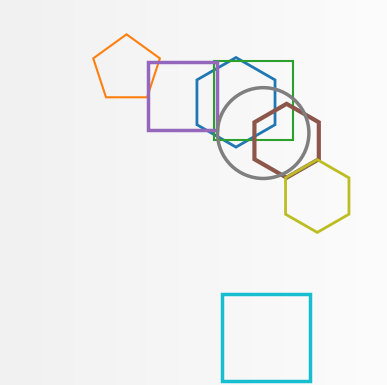[{"shape": "hexagon", "thickness": 2, "radius": 0.58, "center": [0.609, 0.734]}, {"shape": "pentagon", "thickness": 1.5, "radius": 0.45, "center": [0.327, 0.82]}, {"shape": "square", "thickness": 1.5, "radius": 0.51, "center": [0.655, 0.739]}, {"shape": "square", "thickness": 2.5, "radius": 0.45, "center": [0.472, 0.751]}, {"shape": "hexagon", "thickness": 3, "radius": 0.48, "center": [0.74, 0.634]}, {"shape": "circle", "thickness": 2.5, "radius": 0.59, "center": [0.679, 0.654]}, {"shape": "hexagon", "thickness": 2, "radius": 0.47, "center": [0.819, 0.491]}, {"shape": "square", "thickness": 2.5, "radius": 0.57, "center": [0.686, 0.123]}]